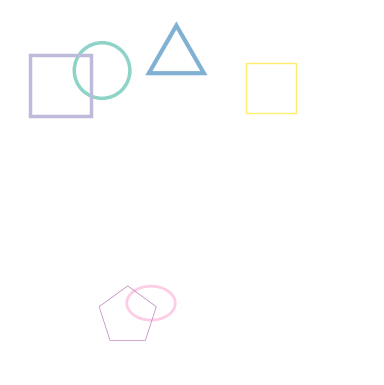[{"shape": "circle", "thickness": 2.5, "radius": 0.36, "center": [0.265, 0.817]}, {"shape": "square", "thickness": 2.5, "radius": 0.4, "center": [0.156, 0.778]}, {"shape": "triangle", "thickness": 3, "radius": 0.41, "center": [0.458, 0.851]}, {"shape": "oval", "thickness": 2, "radius": 0.31, "center": [0.392, 0.213]}, {"shape": "pentagon", "thickness": 0.5, "radius": 0.39, "center": [0.332, 0.179]}, {"shape": "square", "thickness": 1, "radius": 0.32, "center": [0.705, 0.772]}]